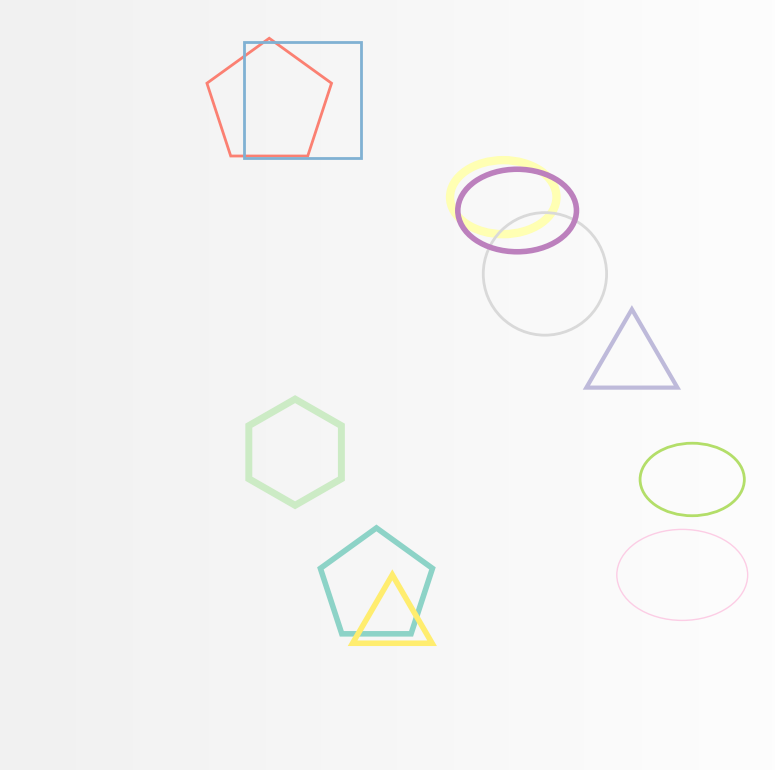[{"shape": "pentagon", "thickness": 2, "radius": 0.38, "center": [0.486, 0.238]}, {"shape": "oval", "thickness": 3, "radius": 0.34, "center": [0.649, 0.744]}, {"shape": "triangle", "thickness": 1.5, "radius": 0.34, "center": [0.815, 0.531]}, {"shape": "pentagon", "thickness": 1, "radius": 0.42, "center": [0.347, 0.866]}, {"shape": "square", "thickness": 1, "radius": 0.38, "center": [0.39, 0.87]}, {"shape": "oval", "thickness": 1, "radius": 0.34, "center": [0.893, 0.377]}, {"shape": "oval", "thickness": 0.5, "radius": 0.42, "center": [0.88, 0.253]}, {"shape": "circle", "thickness": 1, "radius": 0.4, "center": [0.703, 0.644]}, {"shape": "oval", "thickness": 2, "radius": 0.38, "center": [0.667, 0.727]}, {"shape": "hexagon", "thickness": 2.5, "radius": 0.34, "center": [0.381, 0.413]}, {"shape": "triangle", "thickness": 2, "radius": 0.3, "center": [0.506, 0.194]}]